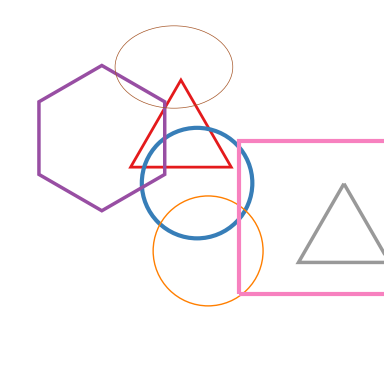[{"shape": "triangle", "thickness": 2, "radius": 0.75, "center": [0.47, 0.641]}, {"shape": "circle", "thickness": 3, "radius": 0.72, "center": [0.512, 0.524]}, {"shape": "hexagon", "thickness": 2.5, "radius": 0.94, "center": [0.265, 0.641]}, {"shape": "circle", "thickness": 1, "radius": 0.71, "center": [0.541, 0.348]}, {"shape": "oval", "thickness": 0.5, "radius": 0.76, "center": [0.452, 0.826]}, {"shape": "square", "thickness": 3, "radius": 0.99, "center": [0.82, 0.434]}, {"shape": "triangle", "thickness": 2.5, "radius": 0.68, "center": [0.893, 0.387]}]